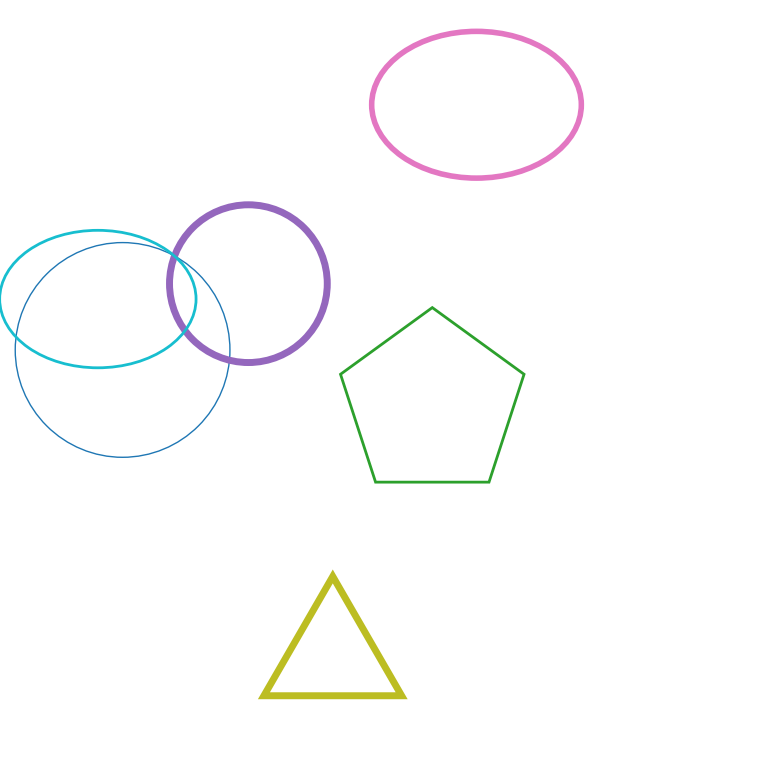[{"shape": "circle", "thickness": 0.5, "radius": 0.7, "center": [0.159, 0.546]}, {"shape": "pentagon", "thickness": 1, "radius": 0.63, "center": [0.561, 0.475]}, {"shape": "circle", "thickness": 2.5, "radius": 0.51, "center": [0.323, 0.632]}, {"shape": "oval", "thickness": 2, "radius": 0.68, "center": [0.619, 0.864]}, {"shape": "triangle", "thickness": 2.5, "radius": 0.52, "center": [0.432, 0.148]}, {"shape": "oval", "thickness": 1, "radius": 0.64, "center": [0.127, 0.612]}]